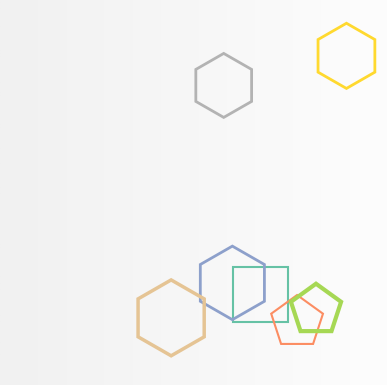[{"shape": "square", "thickness": 1.5, "radius": 0.36, "center": [0.672, 0.234]}, {"shape": "pentagon", "thickness": 1.5, "radius": 0.35, "center": [0.767, 0.163]}, {"shape": "hexagon", "thickness": 2, "radius": 0.48, "center": [0.6, 0.265]}, {"shape": "pentagon", "thickness": 3, "radius": 0.34, "center": [0.815, 0.195]}, {"shape": "hexagon", "thickness": 2, "radius": 0.42, "center": [0.894, 0.855]}, {"shape": "hexagon", "thickness": 2.5, "radius": 0.49, "center": [0.442, 0.174]}, {"shape": "hexagon", "thickness": 2, "radius": 0.42, "center": [0.577, 0.778]}]